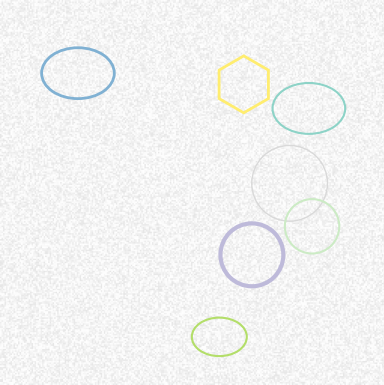[{"shape": "oval", "thickness": 1.5, "radius": 0.47, "center": [0.802, 0.718]}, {"shape": "circle", "thickness": 3, "radius": 0.41, "center": [0.654, 0.338]}, {"shape": "oval", "thickness": 2, "radius": 0.47, "center": [0.202, 0.81]}, {"shape": "oval", "thickness": 1.5, "radius": 0.36, "center": [0.57, 0.125]}, {"shape": "circle", "thickness": 1, "radius": 0.49, "center": [0.752, 0.524]}, {"shape": "circle", "thickness": 1.5, "radius": 0.35, "center": [0.811, 0.412]}, {"shape": "hexagon", "thickness": 2, "radius": 0.37, "center": [0.633, 0.781]}]